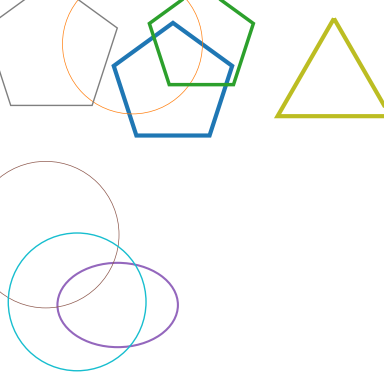[{"shape": "pentagon", "thickness": 3, "radius": 0.81, "center": [0.449, 0.779]}, {"shape": "circle", "thickness": 0.5, "radius": 0.91, "center": [0.344, 0.886]}, {"shape": "pentagon", "thickness": 2.5, "radius": 0.71, "center": [0.523, 0.895]}, {"shape": "oval", "thickness": 1.5, "radius": 0.78, "center": [0.306, 0.208]}, {"shape": "circle", "thickness": 0.5, "radius": 0.95, "center": [0.119, 0.391]}, {"shape": "pentagon", "thickness": 1, "radius": 0.9, "center": [0.134, 0.872]}, {"shape": "triangle", "thickness": 3, "radius": 0.85, "center": [0.867, 0.783]}, {"shape": "circle", "thickness": 1, "radius": 0.89, "center": [0.2, 0.216]}]